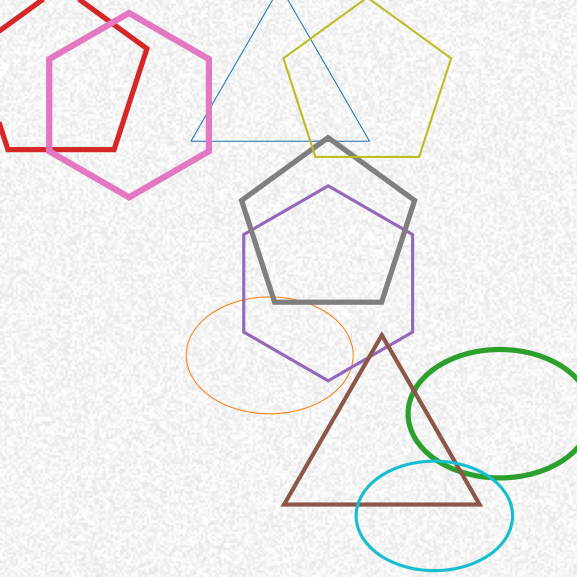[{"shape": "triangle", "thickness": 0.5, "radius": 0.89, "center": [0.485, 0.844]}, {"shape": "oval", "thickness": 0.5, "radius": 0.72, "center": [0.467, 0.384]}, {"shape": "oval", "thickness": 2.5, "radius": 0.79, "center": [0.866, 0.283]}, {"shape": "pentagon", "thickness": 2.5, "radius": 0.78, "center": [0.106, 0.867]}, {"shape": "hexagon", "thickness": 1.5, "radius": 0.84, "center": [0.568, 0.509]}, {"shape": "triangle", "thickness": 2, "radius": 0.98, "center": [0.661, 0.223]}, {"shape": "hexagon", "thickness": 3, "radius": 0.8, "center": [0.223, 0.817]}, {"shape": "pentagon", "thickness": 2.5, "radius": 0.79, "center": [0.568, 0.603]}, {"shape": "pentagon", "thickness": 1, "radius": 0.76, "center": [0.636, 0.851]}, {"shape": "oval", "thickness": 1.5, "radius": 0.68, "center": [0.752, 0.106]}]